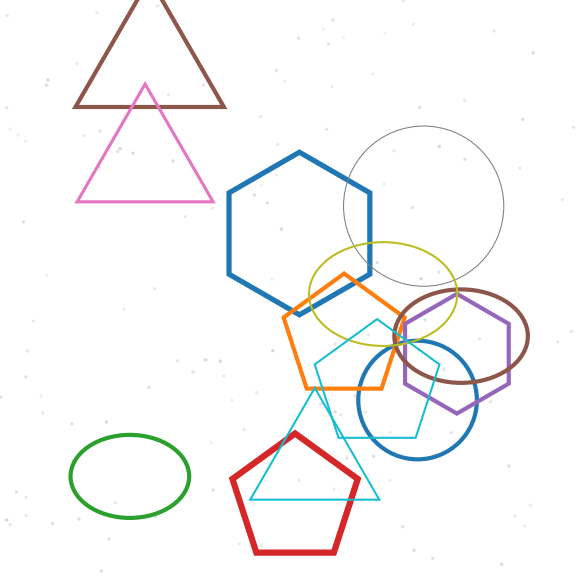[{"shape": "hexagon", "thickness": 2.5, "radius": 0.7, "center": [0.519, 0.595]}, {"shape": "circle", "thickness": 2, "radius": 0.51, "center": [0.723, 0.306]}, {"shape": "pentagon", "thickness": 2, "radius": 0.55, "center": [0.596, 0.415]}, {"shape": "oval", "thickness": 2, "radius": 0.51, "center": [0.225, 0.174]}, {"shape": "pentagon", "thickness": 3, "radius": 0.57, "center": [0.511, 0.134]}, {"shape": "hexagon", "thickness": 2, "radius": 0.52, "center": [0.791, 0.387]}, {"shape": "triangle", "thickness": 2, "radius": 0.74, "center": [0.259, 0.888]}, {"shape": "oval", "thickness": 2, "radius": 0.58, "center": [0.798, 0.417]}, {"shape": "triangle", "thickness": 1.5, "radius": 0.68, "center": [0.251, 0.718]}, {"shape": "circle", "thickness": 0.5, "radius": 0.69, "center": [0.734, 0.642]}, {"shape": "oval", "thickness": 1, "radius": 0.64, "center": [0.663, 0.49]}, {"shape": "pentagon", "thickness": 1, "radius": 0.57, "center": [0.653, 0.333]}, {"shape": "triangle", "thickness": 1, "radius": 0.65, "center": [0.545, 0.198]}]